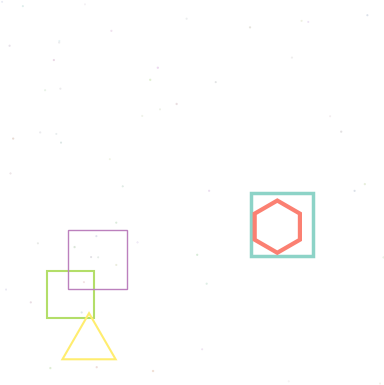[{"shape": "square", "thickness": 2.5, "radius": 0.41, "center": [0.733, 0.417]}, {"shape": "hexagon", "thickness": 3, "radius": 0.34, "center": [0.72, 0.411]}, {"shape": "square", "thickness": 1.5, "radius": 0.31, "center": [0.183, 0.234]}, {"shape": "square", "thickness": 1, "radius": 0.38, "center": [0.253, 0.327]}, {"shape": "triangle", "thickness": 1.5, "radius": 0.4, "center": [0.231, 0.107]}]